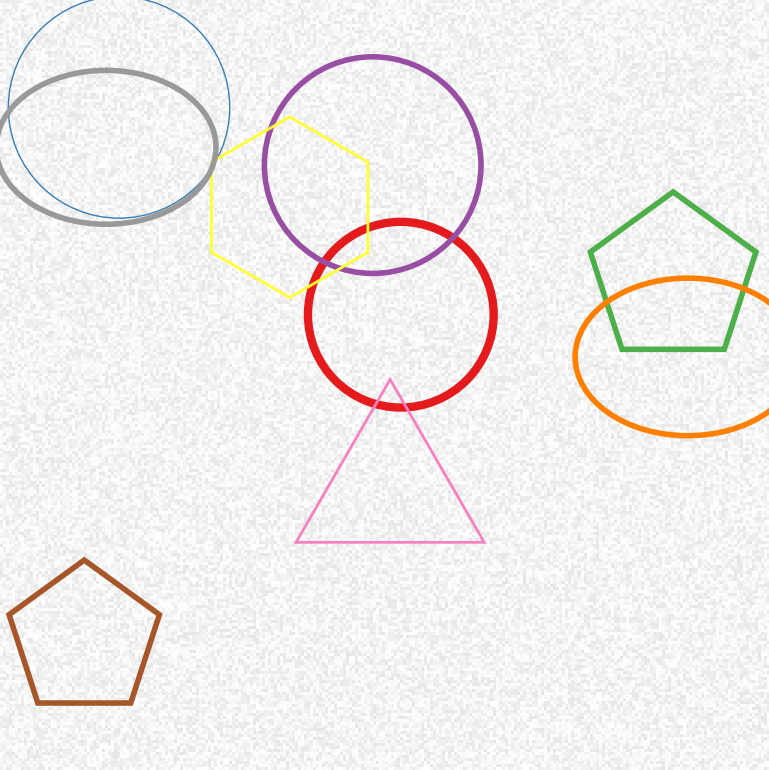[{"shape": "circle", "thickness": 3, "radius": 0.6, "center": [0.521, 0.591]}, {"shape": "circle", "thickness": 0.5, "radius": 0.72, "center": [0.155, 0.86]}, {"shape": "pentagon", "thickness": 2, "radius": 0.57, "center": [0.874, 0.638]}, {"shape": "circle", "thickness": 2, "radius": 0.7, "center": [0.484, 0.786]}, {"shape": "oval", "thickness": 2, "radius": 0.73, "center": [0.893, 0.536]}, {"shape": "hexagon", "thickness": 1, "radius": 0.59, "center": [0.376, 0.731]}, {"shape": "pentagon", "thickness": 2, "radius": 0.51, "center": [0.109, 0.17]}, {"shape": "triangle", "thickness": 1, "radius": 0.71, "center": [0.507, 0.366]}, {"shape": "oval", "thickness": 2, "radius": 0.71, "center": [0.138, 0.809]}]